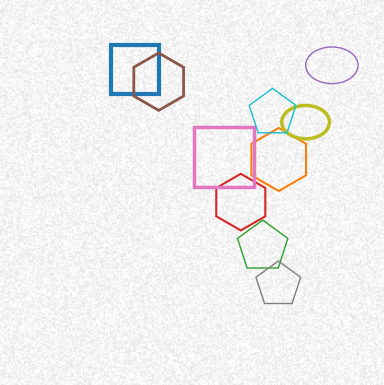[{"shape": "square", "thickness": 3, "radius": 0.32, "center": [0.35, 0.819]}, {"shape": "hexagon", "thickness": 1.5, "radius": 0.41, "center": [0.724, 0.586]}, {"shape": "pentagon", "thickness": 1, "radius": 0.34, "center": [0.682, 0.36]}, {"shape": "hexagon", "thickness": 1.5, "radius": 0.37, "center": [0.625, 0.475]}, {"shape": "oval", "thickness": 1, "radius": 0.34, "center": [0.862, 0.83]}, {"shape": "hexagon", "thickness": 2, "radius": 0.37, "center": [0.412, 0.788]}, {"shape": "square", "thickness": 2.5, "radius": 0.39, "center": [0.581, 0.593]}, {"shape": "pentagon", "thickness": 1, "radius": 0.3, "center": [0.723, 0.261]}, {"shape": "oval", "thickness": 2.5, "radius": 0.31, "center": [0.794, 0.683]}, {"shape": "pentagon", "thickness": 1, "radius": 0.32, "center": [0.708, 0.707]}]